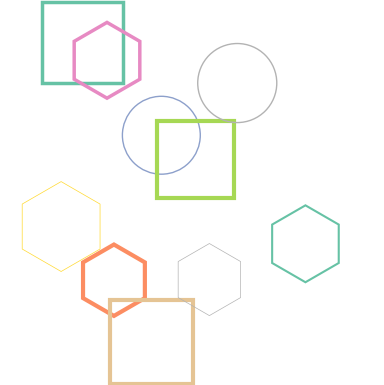[{"shape": "square", "thickness": 2.5, "radius": 0.52, "center": [0.214, 0.889]}, {"shape": "hexagon", "thickness": 1.5, "radius": 0.5, "center": [0.793, 0.367]}, {"shape": "hexagon", "thickness": 3, "radius": 0.46, "center": [0.296, 0.272]}, {"shape": "circle", "thickness": 1, "radius": 0.51, "center": [0.419, 0.649]}, {"shape": "hexagon", "thickness": 2.5, "radius": 0.49, "center": [0.278, 0.843]}, {"shape": "square", "thickness": 3, "radius": 0.5, "center": [0.507, 0.586]}, {"shape": "hexagon", "thickness": 0.5, "radius": 0.58, "center": [0.159, 0.412]}, {"shape": "square", "thickness": 3, "radius": 0.54, "center": [0.394, 0.111]}, {"shape": "circle", "thickness": 1, "radius": 0.51, "center": [0.616, 0.784]}, {"shape": "hexagon", "thickness": 0.5, "radius": 0.47, "center": [0.544, 0.274]}]